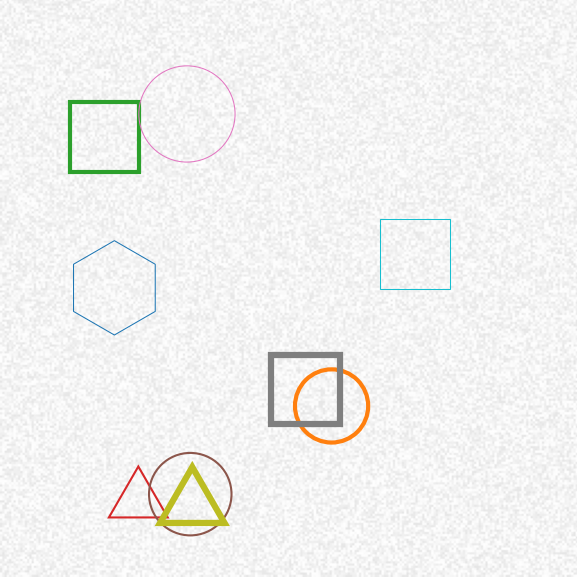[{"shape": "hexagon", "thickness": 0.5, "radius": 0.41, "center": [0.198, 0.501]}, {"shape": "circle", "thickness": 2, "radius": 0.32, "center": [0.574, 0.296]}, {"shape": "square", "thickness": 2, "radius": 0.3, "center": [0.181, 0.762]}, {"shape": "triangle", "thickness": 1, "radius": 0.29, "center": [0.24, 0.133]}, {"shape": "circle", "thickness": 1, "radius": 0.36, "center": [0.329, 0.143]}, {"shape": "circle", "thickness": 0.5, "radius": 0.42, "center": [0.324, 0.802]}, {"shape": "square", "thickness": 3, "radius": 0.3, "center": [0.529, 0.325]}, {"shape": "triangle", "thickness": 3, "radius": 0.32, "center": [0.333, 0.126]}, {"shape": "square", "thickness": 0.5, "radius": 0.3, "center": [0.719, 0.559]}]